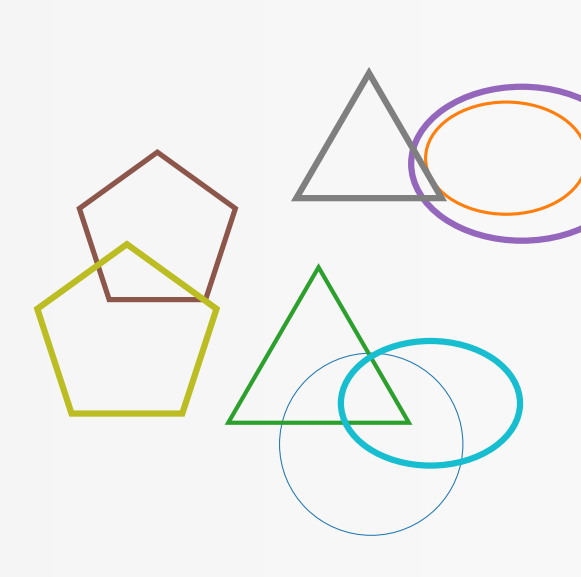[{"shape": "circle", "thickness": 0.5, "radius": 0.79, "center": [0.639, 0.23]}, {"shape": "oval", "thickness": 1.5, "radius": 0.69, "center": [0.871, 0.725]}, {"shape": "triangle", "thickness": 2, "radius": 0.9, "center": [0.548, 0.357]}, {"shape": "oval", "thickness": 3, "radius": 0.95, "center": [0.898, 0.716]}, {"shape": "pentagon", "thickness": 2.5, "radius": 0.71, "center": [0.271, 0.594]}, {"shape": "triangle", "thickness": 3, "radius": 0.72, "center": [0.635, 0.728]}, {"shape": "pentagon", "thickness": 3, "radius": 0.81, "center": [0.218, 0.414]}, {"shape": "oval", "thickness": 3, "radius": 0.77, "center": [0.741, 0.301]}]